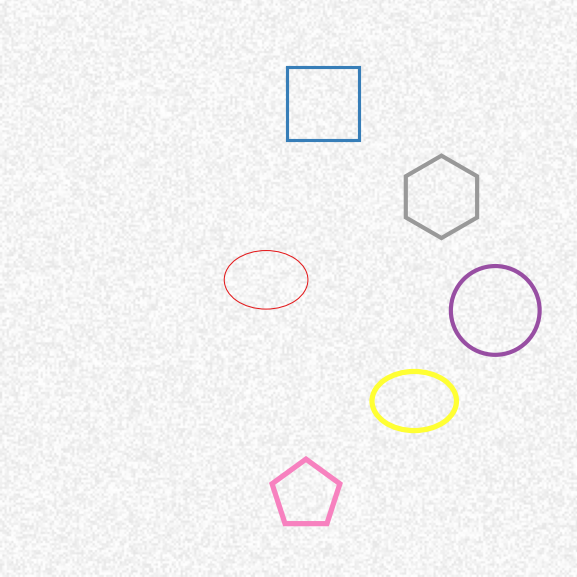[{"shape": "oval", "thickness": 0.5, "radius": 0.36, "center": [0.461, 0.515]}, {"shape": "square", "thickness": 1.5, "radius": 0.31, "center": [0.559, 0.82]}, {"shape": "circle", "thickness": 2, "radius": 0.38, "center": [0.858, 0.462]}, {"shape": "oval", "thickness": 2.5, "radius": 0.37, "center": [0.717, 0.305]}, {"shape": "pentagon", "thickness": 2.5, "radius": 0.31, "center": [0.53, 0.142]}, {"shape": "hexagon", "thickness": 2, "radius": 0.36, "center": [0.764, 0.658]}]